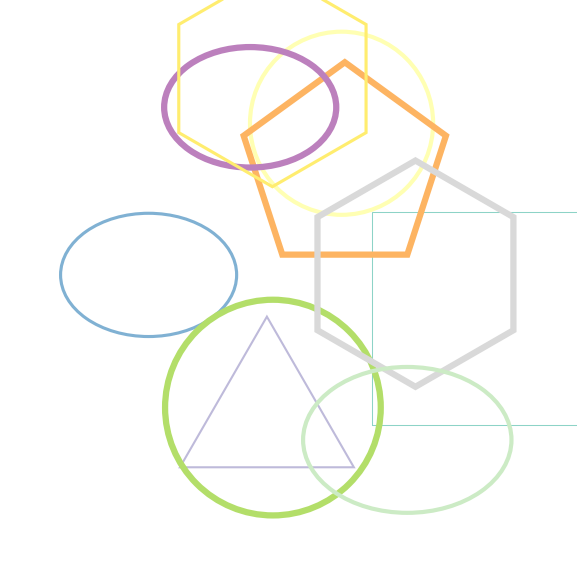[{"shape": "square", "thickness": 0.5, "radius": 0.92, "center": [0.829, 0.448]}, {"shape": "circle", "thickness": 2, "radius": 0.79, "center": [0.591, 0.786]}, {"shape": "triangle", "thickness": 1, "radius": 0.87, "center": [0.462, 0.277]}, {"shape": "oval", "thickness": 1.5, "radius": 0.76, "center": [0.257, 0.523]}, {"shape": "pentagon", "thickness": 3, "radius": 0.92, "center": [0.597, 0.707]}, {"shape": "circle", "thickness": 3, "radius": 0.93, "center": [0.473, 0.293]}, {"shape": "hexagon", "thickness": 3, "radius": 0.98, "center": [0.719, 0.525]}, {"shape": "oval", "thickness": 3, "radius": 0.75, "center": [0.433, 0.813]}, {"shape": "oval", "thickness": 2, "radius": 0.9, "center": [0.705, 0.237]}, {"shape": "hexagon", "thickness": 1.5, "radius": 0.94, "center": [0.472, 0.863]}]